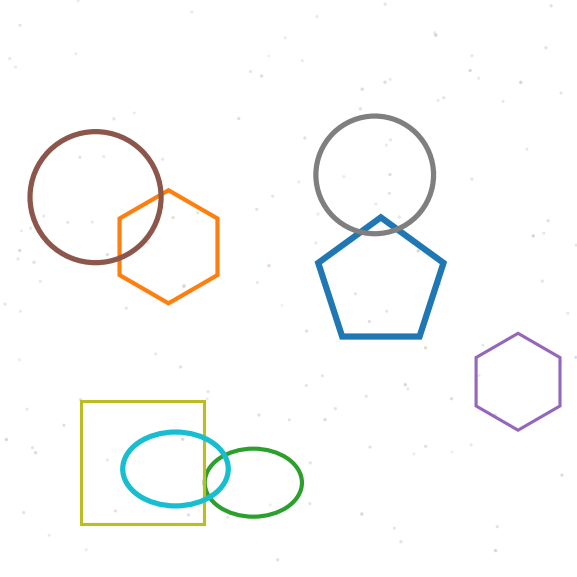[{"shape": "pentagon", "thickness": 3, "radius": 0.57, "center": [0.659, 0.509]}, {"shape": "hexagon", "thickness": 2, "radius": 0.49, "center": [0.292, 0.572]}, {"shape": "oval", "thickness": 2, "radius": 0.42, "center": [0.439, 0.163]}, {"shape": "hexagon", "thickness": 1.5, "radius": 0.42, "center": [0.897, 0.338]}, {"shape": "circle", "thickness": 2.5, "radius": 0.57, "center": [0.165, 0.658]}, {"shape": "circle", "thickness": 2.5, "radius": 0.51, "center": [0.649, 0.696]}, {"shape": "square", "thickness": 1.5, "radius": 0.53, "center": [0.247, 0.198]}, {"shape": "oval", "thickness": 2.5, "radius": 0.46, "center": [0.304, 0.187]}]